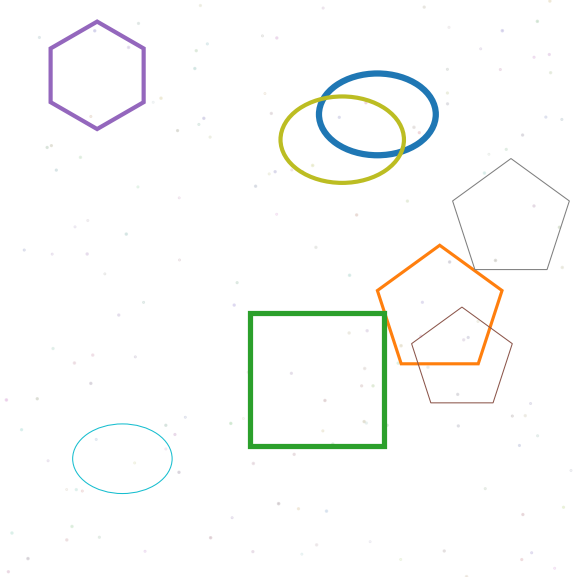[{"shape": "oval", "thickness": 3, "radius": 0.51, "center": [0.653, 0.801]}, {"shape": "pentagon", "thickness": 1.5, "radius": 0.57, "center": [0.761, 0.461]}, {"shape": "square", "thickness": 2.5, "radius": 0.58, "center": [0.549, 0.342]}, {"shape": "hexagon", "thickness": 2, "radius": 0.47, "center": [0.168, 0.869]}, {"shape": "pentagon", "thickness": 0.5, "radius": 0.46, "center": [0.8, 0.376]}, {"shape": "pentagon", "thickness": 0.5, "radius": 0.53, "center": [0.885, 0.618]}, {"shape": "oval", "thickness": 2, "radius": 0.53, "center": [0.593, 0.757]}, {"shape": "oval", "thickness": 0.5, "radius": 0.43, "center": [0.212, 0.205]}]